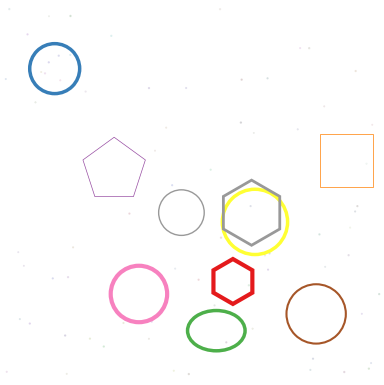[{"shape": "hexagon", "thickness": 3, "radius": 0.29, "center": [0.605, 0.269]}, {"shape": "circle", "thickness": 2.5, "radius": 0.32, "center": [0.142, 0.822]}, {"shape": "oval", "thickness": 2.5, "radius": 0.37, "center": [0.562, 0.141]}, {"shape": "pentagon", "thickness": 0.5, "radius": 0.43, "center": [0.297, 0.558]}, {"shape": "square", "thickness": 0.5, "radius": 0.34, "center": [0.9, 0.584]}, {"shape": "circle", "thickness": 2.5, "radius": 0.42, "center": [0.662, 0.424]}, {"shape": "circle", "thickness": 1.5, "radius": 0.39, "center": [0.821, 0.185]}, {"shape": "circle", "thickness": 3, "radius": 0.37, "center": [0.361, 0.236]}, {"shape": "circle", "thickness": 1, "radius": 0.3, "center": [0.471, 0.448]}, {"shape": "hexagon", "thickness": 2, "radius": 0.42, "center": [0.653, 0.448]}]